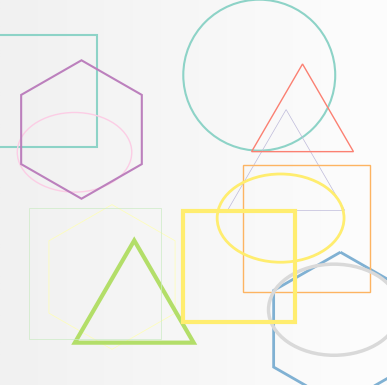[{"shape": "circle", "thickness": 1.5, "radius": 0.98, "center": [0.669, 0.805]}, {"shape": "square", "thickness": 1.5, "radius": 0.73, "center": [0.105, 0.763]}, {"shape": "hexagon", "thickness": 0.5, "radius": 0.94, "center": [0.289, 0.281]}, {"shape": "triangle", "thickness": 0.5, "radius": 0.87, "center": [0.738, 0.541]}, {"shape": "triangle", "thickness": 1, "radius": 0.76, "center": [0.781, 0.682]}, {"shape": "hexagon", "thickness": 2, "radius": 0.99, "center": [0.878, 0.146]}, {"shape": "square", "thickness": 1, "radius": 0.82, "center": [0.791, 0.407]}, {"shape": "triangle", "thickness": 3, "radius": 0.88, "center": [0.346, 0.198]}, {"shape": "oval", "thickness": 1, "radius": 0.74, "center": [0.192, 0.604]}, {"shape": "oval", "thickness": 2.5, "radius": 0.85, "center": [0.862, 0.196]}, {"shape": "hexagon", "thickness": 1.5, "radius": 0.9, "center": [0.21, 0.664]}, {"shape": "square", "thickness": 0.5, "radius": 0.85, "center": [0.245, 0.29]}, {"shape": "oval", "thickness": 2, "radius": 0.82, "center": [0.724, 0.433]}, {"shape": "square", "thickness": 3, "radius": 0.72, "center": [0.616, 0.307]}]